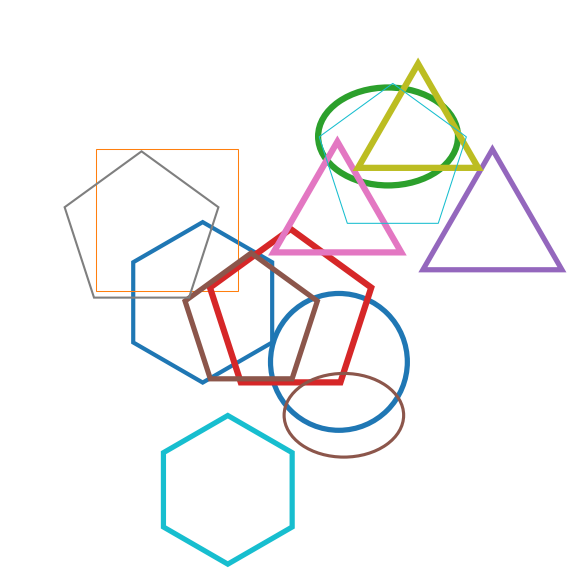[{"shape": "hexagon", "thickness": 2, "radius": 0.69, "center": [0.351, 0.476]}, {"shape": "circle", "thickness": 2.5, "radius": 0.59, "center": [0.587, 0.372]}, {"shape": "square", "thickness": 0.5, "radius": 0.61, "center": [0.29, 0.618]}, {"shape": "oval", "thickness": 3, "radius": 0.61, "center": [0.672, 0.763]}, {"shape": "pentagon", "thickness": 3, "radius": 0.73, "center": [0.503, 0.456]}, {"shape": "triangle", "thickness": 2.5, "radius": 0.69, "center": [0.853, 0.602]}, {"shape": "pentagon", "thickness": 2.5, "radius": 0.6, "center": [0.435, 0.441]}, {"shape": "oval", "thickness": 1.5, "radius": 0.52, "center": [0.595, 0.28]}, {"shape": "triangle", "thickness": 3, "radius": 0.64, "center": [0.584, 0.626]}, {"shape": "pentagon", "thickness": 1, "radius": 0.7, "center": [0.245, 0.597]}, {"shape": "triangle", "thickness": 3, "radius": 0.6, "center": [0.724, 0.769]}, {"shape": "hexagon", "thickness": 2.5, "radius": 0.64, "center": [0.394, 0.151]}, {"shape": "pentagon", "thickness": 0.5, "radius": 0.67, "center": [0.68, 0.721]}]